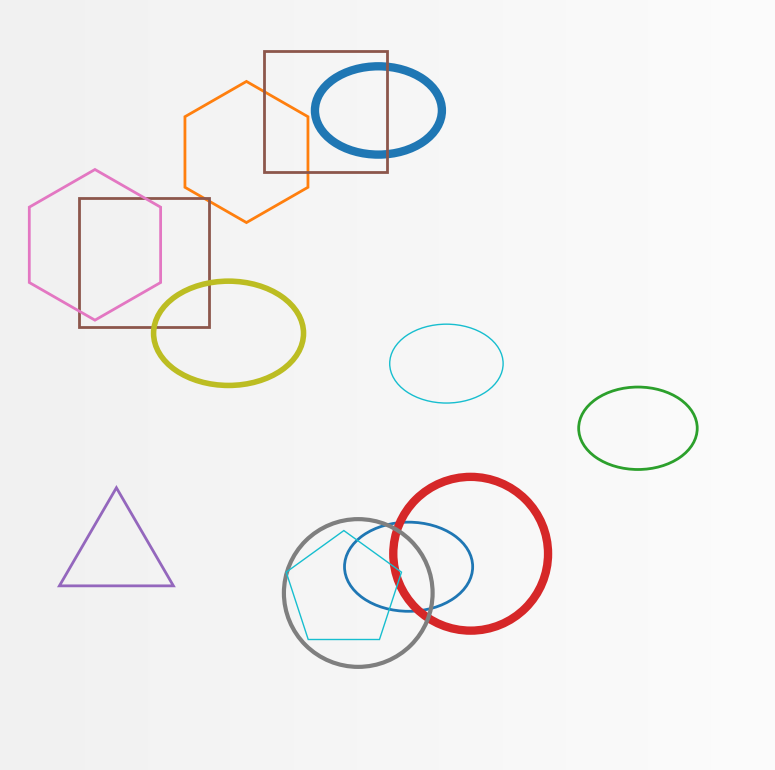[{"shape": "oval", "thickness": 1, "radius": 0.41, "center": [0.527, 0.264]}, {"shape": "oval", "thickness": 3, "radius": 0.41, "center": [0.488, 0.857]}, {"shape": "hexagon", "thickness": 1, "radius": 0.46, "center": [0.318, 0.803]}, {"shape": "oval", "thickness": 1, "radius": 0.38, "center": [0.823, 0.444]}, {"shape": "circle", "thickness": 3, "radius": 0.5, "center": [0.607, 0.281]}, {"shape": "triangle", "thickness": 1, "radius": 0.42, "center": [0.15, 0.282]}, {"shape": "square", "thickness": 1, "radius": 0.4, "center": [0.42, 0.855]}, {"shape": "square", "thickness": 1, "radius": 0.42, "center": [0.186, 0.659]}, {"shape": "hexagon", "thickness": 1, "radius": 0.49, "center": [0.123, 0.682]}, {"shape": "circle", "thickness": 1.5, "radius": 0.48, "center": [0.462, 0.23]}, {"shape": "oval", "thickness": 2, "radius": 0.48, "center": [0.295, 0.567]}, {"shape": "oval", "thickness": 0.5, "radius": 0.37, "center": [0.576, 0.528]}, {"shape": "pentagon", "thickness": 0.5, "radius": 0.39, "center": [0.444, 0.233]}]